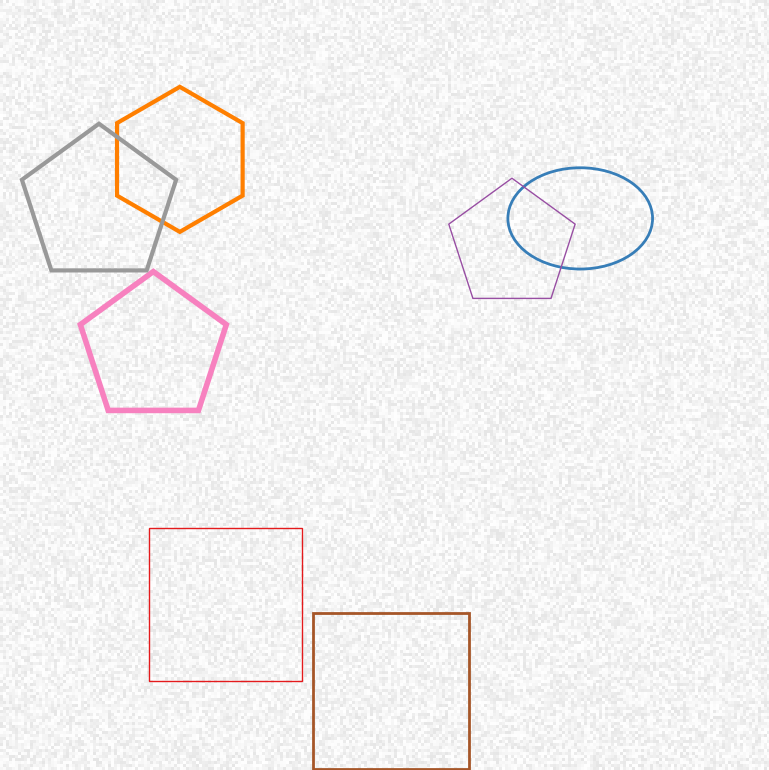[{"shape": "square", "thickness": 0.5, "radius": 0.5, "center": [0.293, 0.215]}, {"shape": "oval", "thickness": 1, "radius": 0.47, "center": [0.754, 0.716]}, {"shape": "pentagon", "thickness": 0.5, "radius": 0.43, "center": [0.665, 0.682]}, {"shape": "hexagon", "thickness": 1.5, "radius": 0.47, "center": [0.234, 0.793]}, {"shape": "square", "thickness": 1, "radius": 0.51, "center": [0.508, 0.103]}, {"shape": "pentagon", "thickness": 2, "radius": 0.5, "center": [0.199, 0.548]}, {"shape": "pentagon", "thickness": 1.5, "radius": 0.53, "center": [0.129, 0.734]}]